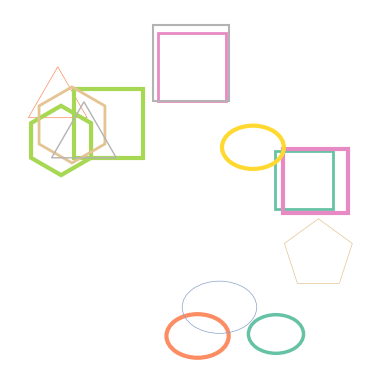[{"shape": "square", "thickness": 2, "radius": 0.37, "center": [0.79, 0.533]}, {"shape": "oval", "thickness": 2.5, "radius": 0.36, "center": [0.717, 0.132]}, {"shape": "oval", "thickness": 3, "radius": 0.4, "center": [0.513, 0.127]}, {"shape": "triangle", "thickness": 0.5, "radius": 0.44, "center": [0.15, 0.738]}, {"shape": "oval", "thickness": 0.5, "radius": 0.48, "center": [0.57, 0.202]}, {"shape": "square", "thickness": 3, "radius": 0.42, "center": [0.819, 0.529]}, {"shape": "square", "thickness": 2, "radius": 0.44, "center": [0.499, 0.825]}, {"shape": "hexagon", "thickness": 3, "radius": 0.45, "center": [0.159, 0.635]}, {"shape": "square", "thickness": 3, "radius": 0.45, "center": [0.282, 0.679]}, {"shape": "oval", "thickness": 3, "radius": 0.4, "center": [0.657, 0.617]}, {"shape": "hexagon", "thickness": 2, "radius": 0.49, "center": [0.187, 0.675]}, {"shape": "pentagon", "thickness": 0.5, "radius": 0.46, "center": [0.827, 0.339]}, {"shape": "square", "thickness": 1.5, "radius": 0.49, "center": [0.496, 0.836]}, {"shape": "triangle", "thickness": 1, "radius": 0.48, "center": [0.218, 0.639]}]